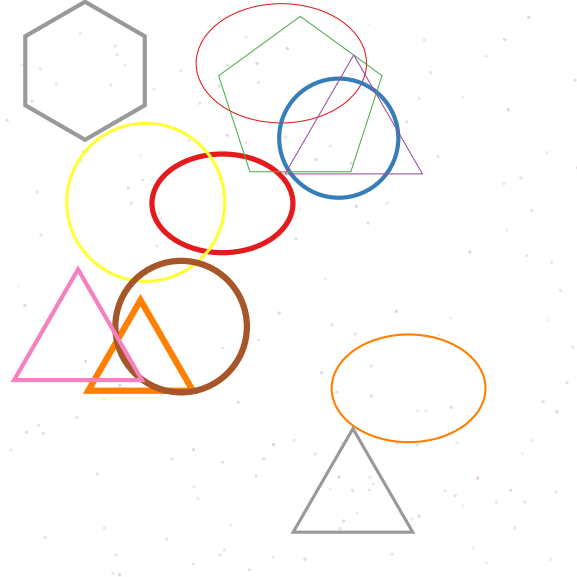[{"shape": "oval", "thickness": 2.5, "radius": 0.61, "center": [0.385, 0.647]}, {"shape": "oval", "thickness": 0.5, "radius": 0.74, "center": [0.487, 0.89]}, {"shape": "circle", "thickness": 2, "radius": 0.52, "center": [0.587, 0.76]}, {"shape": "pentagon", "thickness": 0.5, "radius": 0.74, "center": [0.52, 0.822]}, {"shape": "triangle", "thickness": 0.5, "radius": 0.69, "center": [0.613, 0.767]}, {"shape": "triangle", "thickness": 3, "radius": 0.52, "center": [0.243, 0.375]}, {"shape": "oval", "thickness": 1, "radius": 0.67, "center": [0.707, 0.327]}, {"shape": "circle", "thickness": 1.5, "radius": 0.68, "center": [0.252, 0.649]}, {"shape": "circle", "thickness": 3, "radius": 0.57, "center": [0.314, 0.434]}, {"shape": "triangle", "thickness": 2, "radius": 0.64, "center": [0.135, 0.405]}, {"shape": "hexagon", "thickness": 2, "radius": 0.6, "center": [0.147, 0.877]}, {"shape": "triangle", "thickness": 1.5, "radius": 0.6, "center": [0.611, 0.137]}]